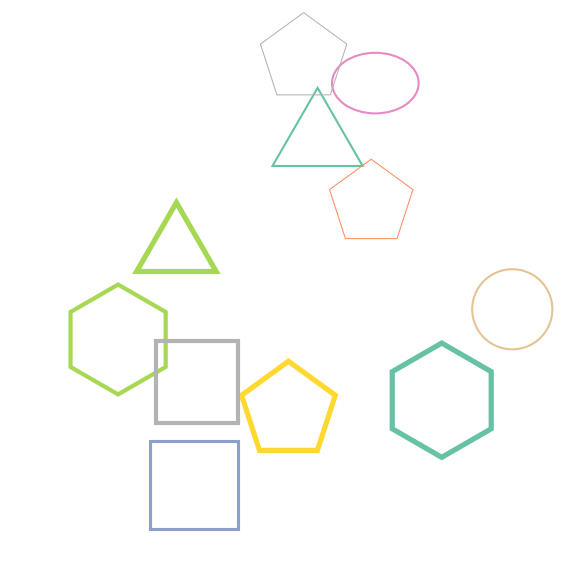[{"shape": "triangle", "thickness": 1, "radius": 0.45, "center": [0.55, 0.757]}, {"shape": "hexagon", "thickness": 2.5, "radius": 0.49, "center": [0.765, 0.306]}, {"shape": "pentagon", "thickness": 0.5, "radius": 0.38, "center": [0.643, 0.647]}, {"shape": "square", "thickness": 1.5, "radius": 0.38, "center": [0.337, 0.159]}, {"shape": "oval", "thickness": 1, "radius": 0.37, "center": [0.65, 0.855]}, {"shape": "hexagon", "thickness": 2, "radius": 0.48, "center": [0.204, 0.411]}, {"shape": "triangle", "thickness": 2.5, "radius": 0.4, "center": [0.305, 0.569]}, {"shape": "pentagon", "thickness": 2.5, "radius": 0.43, "center": [0.499, 0.288]}, {"shape": "circle", "thickness": 1, "radius": 0.35, "center": [0.887, 0.464]}, {"shape": "square", "thickness": 2, "radius": 0.35, "center": [0.341, 0.337]}, {"shape": "pentagon", "thickness": 0.5, "radius": 0.39, "center": [0.526, 0.899]}]